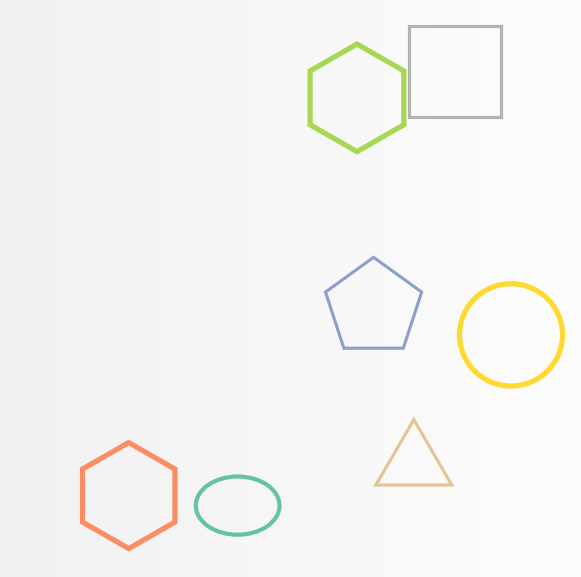[{"shape": "oval", "thickness": 2, "radius": 0.36, "center": [0.409, 0.124]}, {"shape": "hexagon", "thickness": 2.5, "radius": 0.46, "center": [0.221, 0.141]}, {"shape": "pentagon", "thickness": 1.5, "radius": 0.43, "center": [0.643, 0.467]}, {"shape": "hexagon", "thickness": 2.5, "radius": 0.47, "center": [0.614, 0.83]}, {"shape": "circle", "thickness": 2.5, "radius": 0.44, "center": [0.879, 0.419]}, {"shape": "triangle", "thickness": 1.5, "radius": 0.38, "center": [0.712, 0.197]}, {"shape": "square", "thickness": 1.5, "radius": 0.4, "center": [0.783, 0.875]}]